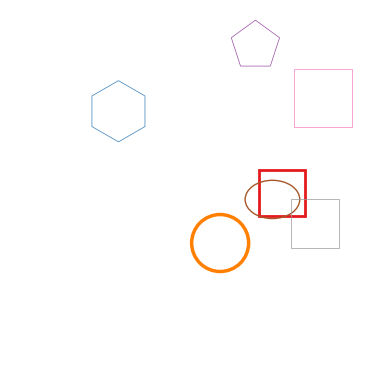[{"shape": "square", "thickness": 2, "radius": 0.3, "center": [0.732, 0.499]}, {"shape": "hexagon", "thickness": 0.5, "radius": 0.4, "center": [0.308, 0.711]}, {"shape": "pentagon", "thickness": 0.5, "radius": 0.33, "center": [0.663, 0.882]}, {"shape": "circle", "thickness": 2.5, "radius": 0.37, "center": [0.572, 0.369]}, {"shape": "oval", "thickness": 1, "radius": 0.35, "center": [0.708, 0.482]}, {"shape": "square", "thickness": 0.5, "radius": 0.38, "center": [0.839, 0.745]}, {"shape": "square", "thickness": 0.5, "radius": 0.31, "center": [0.818, 0.42]}]